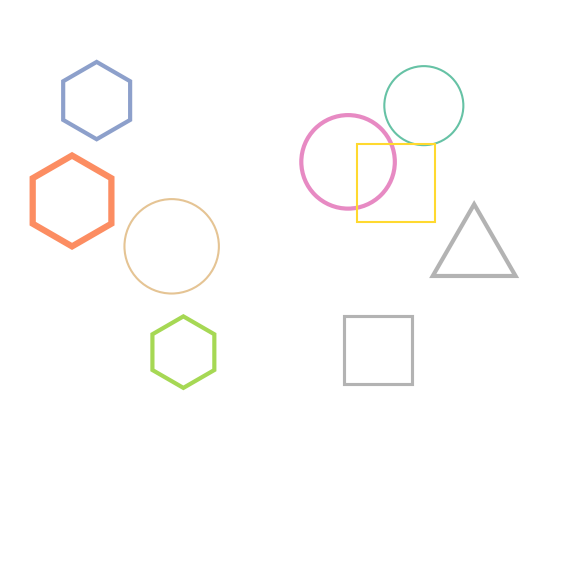[{"shape": "circle", "thickness": 1, "radius": 0.34, "center": [0.734, 0.816]}, {"shape": "hexagon", "thickness": 3, "radius": 0.39, "center": [0.125, 0.651]}, {"shape": "hexagon", "thickness": 2, "radius": 0.33, "center": [0.167, 0.825]}, {"shape": "circle", "thickness": 2, "radius": 0.4, "center": [0.603, 0.719]}, {"shape": "hexagon", "thickness": 2, "radius": 0.31, "center": [0.318, 0.389]}, {"shape": "square", "thickness": 1, "radius": 0.34, "center": [0.685, 0.682]}, {"shape": "circle", "thickness": 1, "radius": 0.41, "center": [0.297, 0.573]}, {"shape": "triangle", "thickness": 2, "radius": 0.41, "center": [0.821, 0.563]}, {"shape": "square", "thickness": 1.5, "radius": 0.29, "center": [0.655, 0.393]}]